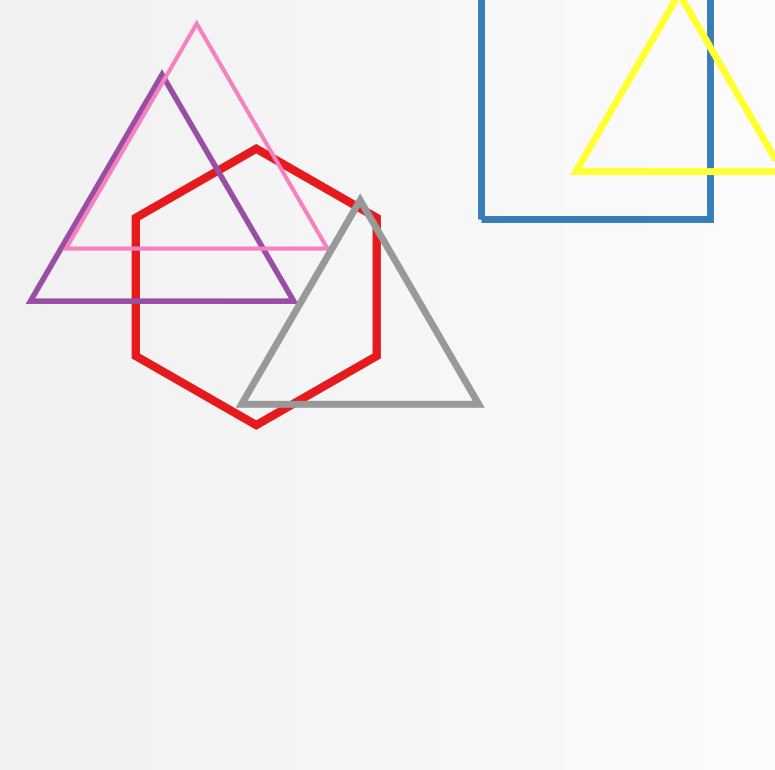[{"shape": "hexagon", "thickness": 3, "radius": 0.9, "center": [0.331, 0.627]}, {"shape": "square", "thickness": 2.5, "radius": 0.74, "center": [0.768, 0.863]}, {"shape": "triangle", "thickness": 2, "radius": 0.98, "center": [0.209, 0.707]}, {"shape": "triangle", "thickness": 2.5, "radius": 0.77, "center": [0.876, 0.854]}, {"shape": "triangle", "thickness": 1.5, "radius": 0.97, "center": [0.254, 0.775]}, {"shape": "triangle", "thickness": 2.5, "radius": 0.88, "center": [0.465, 0.563]}]